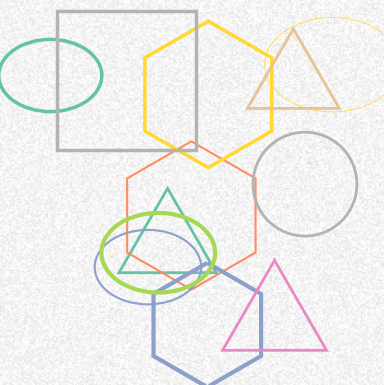[{"shape": "oval", "thickness": 2.5, "radius": 0.67, "center": [0.131, 0.804]}, {"shape": "triangle", "thickness": 2, "radius": 0.73, "center": [0.435, 0.365]}, {"shape": "hexagon", "thickness": 1.5, "radius": 0.96, "center": [0.497, 0.44]}, {"shape": "hexagon", "thickness": 3, "radius": 0.81, "center": [0.538, 0.156]}, {"shape": "oval", "thickness": 1.5, "radius": 0.69, "center": [0.384, 0.306]}, {"shape": "triangle", "thickness": 2, "radius": 0.78, "center": [0.713, 0.168]}, {"shape": "oval", "thickness": 3, "radius": 0.74, "center": [0.411, 0.344]}, {"shape": "hexagon", "thickness": 2.5, "radius": 0.95, "center": [0.541, 0.755]}, {"shape": "oval", "thickness": 0.5, "radius": 0.88, "center": [0.863, 0.832]}, {"shape": "triangle", "thickness": 2, "radius": 0.69, "center": [0.762, 0.787]}, {"shape": "circle", "thickness": 2, "radius": 0.67, "center": [0.792, 0.522]}, {"shape": "square", "thickness": 2.5, "radius": 0.91, "center": [0.328, 0.791]}]